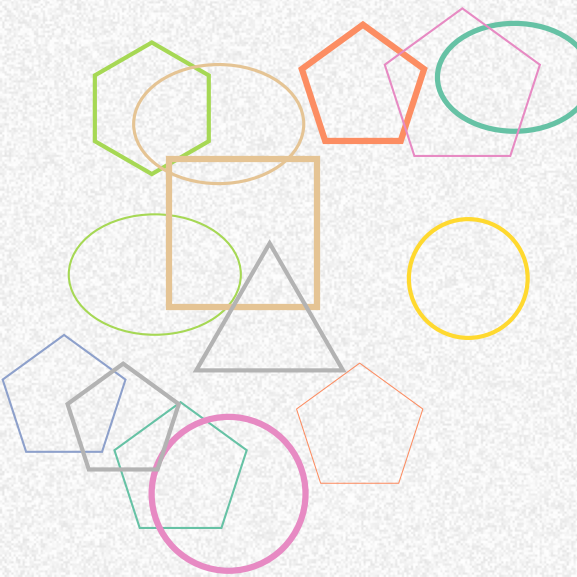[{"shape": "oval", "thickness": 2.5, "radius": 0.67, "center": [0.891, 0.865]}, {"shape": "pentagon", "thickness": 1, "radius": 0.6, "center": [0.313, 0.182]}, {"shape": "pentagon", "thickness": 0.5, "radius": 0.57, "center": [0.623, 0.255]}, {"shape": "pentagon", "thickness": 3, "radius": 0.56, "center": [0.628, 0.845]}, {"shape": "pentagon", "thickness": 1, "radius": 0.56, "center": [0.111, 0.307]}, {"shape": "circle", "thickness": 3, "radius": 0.67, "center": [0.396, 0.144]}, {"shape": "pentagon", "thickness": 1, "radius": 0.71, "center": [0.801, 0.843]}, {"shape": "hexagon", "thickness": 2, "radius": 0.57, "center": [0.263, 0.812]}, {"shape": "oval", "thickness": 1, "radius": 0.74, "center": [0.268, 0.524]}, {"shape": "circle", "thickness": 2, "radius": 0.51, "center": [0.811, 0.517]}, {"shape": "oval", "thickness": 1.5, "radius": 0.74, "center": [0.379, 0.784]}, {"shape": "square", "thickness": 3, "radius": 0.64, "center": [0.421, 0.596]}, {"shape": "pentagon", "thickness": 2, "radius": 0.51, "center": [0.213, 0.268]}, {"shape": "triangle", "thickness": 2, "radius": 0.73, "center": [0.467, 0.431]}]